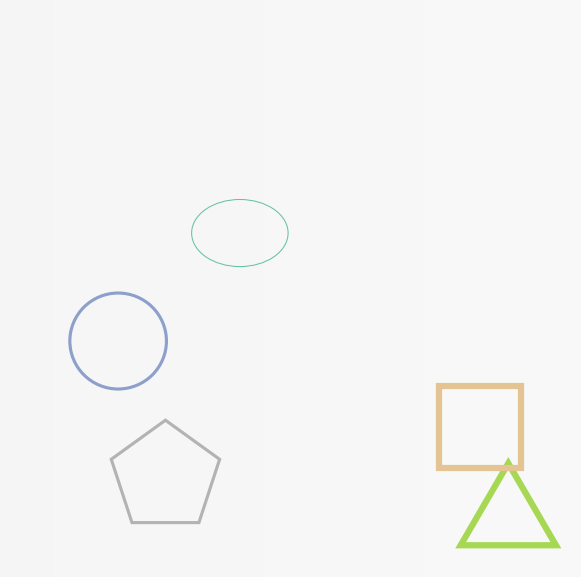[{"shape": "oval", "thickness": 0.5, "radius": 0.41, "center": [0.413, 0.596]}, {"shape": "circle", "thickness": 1.5, "radius": 0.42, "center": [0.203, 0.409]}, {"shape": "triangle", "thickness": 3, "radius": 0.47, "center": [0.874, 0.102]}, {"shape": "square", "thickness": 3, "radius": 0.35, "center": [0.826, 0.26]}, {"shape": "pentagon", "thickness": 1.5, "radius": 0.49, "center": [0.285, 0.174]}]